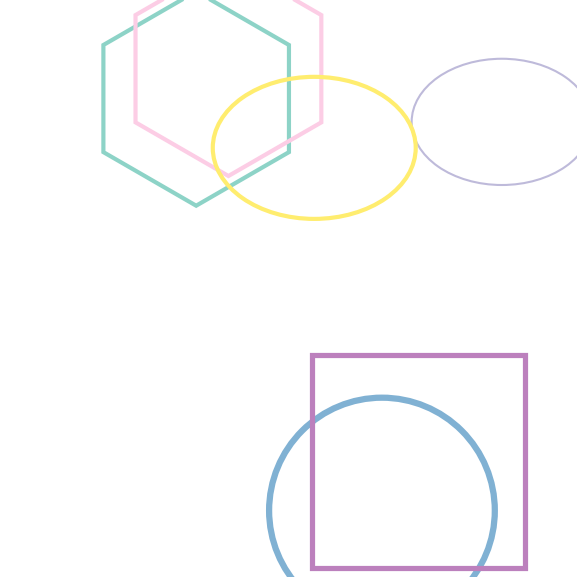[{"shape": "hexagon", "thickness": 2, "radius": 0.93, "center": [0.34, 0.828]}, {"shape": "oval", "thickness": 1, "radius": 0.78, "center": [0.869, 0.788]}, {"shape": "circle", "thickness": 3, "radius": 0.98, "center": [0.661, 0.115]}, {"shape": "hexagon", "thickness": 2, "radius": 0.93, "center": [0.396, 0.88]}, {"shape": "square", "thickness": 2.5, "radius": 0.92, "center": [0.725, 0.2]}, {"shape": "oval", "thickness": 2, "radius": 0.88, "center": [0.544, 0.743]}]